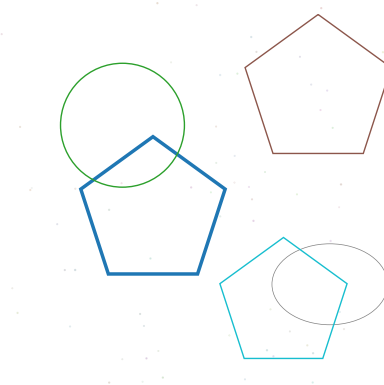[{"shape": "pentagon", "thickness": 2.5, "radius": 0.99, "center": [0.397, 0.448]}, {"shape": "circle", "thickness": 1, "radius": 0.8, "center": [0.318, 0.675]}, {"shape": "pentagon", "thickness": 1, "radius": 1.0, "center": [0.826, 0.763]}, {"shape": "oval", "thickness": 0.5, "radius": 0.75, "center": [0.857, 0.262]}, {"shape": "pentagon", "thickness": 1, "radius": 0.87, "center": [0.736, 0.209]}]